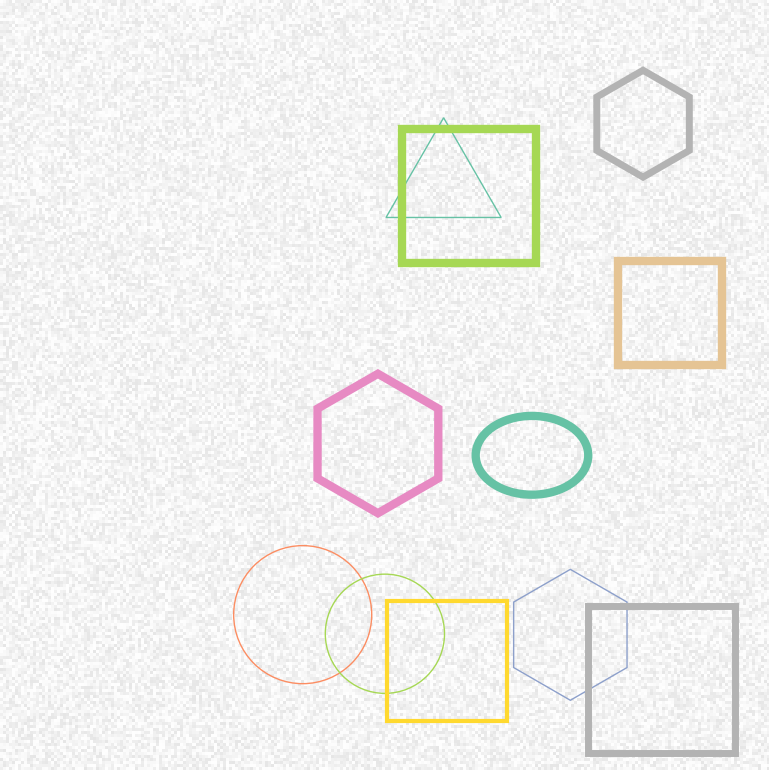[{"shape": "triangle", "thickness": 0.5, "radius": 0.43, "center": [0.576, 0.761]}, {"shape": "oval", "thickness": 3, "radius": 0.37, "center": [0.691, 0.409]}, {"shape": "circle", "thickness": 0.5, "radius": 0.45, "center": [0.393, 0.202]}, {"shape": "hexagon", "thickness": 0.5, "radius": 0.43, "center": [0.741, 0.176]}, {"shape": "hexagon", "thickness": 3, "radius": 0.45, "center": [0.491, 0.424]}, {"shape": "circle", "thickness": 0.5, "radius": 0.39, "center": [0.5, 0.177]}, {"shape": "square", "thickness": 3, "radius": 0.44, "center": [0.609, 0.745]}, {"shape": "square", "thickness": 1.5, "radius": 0.39, "center": [0.58, 0.141]}, {"shape": "square", "thickness": 3, "radius": 0.34, "center": [0.87, 0.593]}, {"shape": "hexagon", "thickness": 2.5, "radius": 0.35, "center": [0.835, 0.839]}, {"shape": "square", "thickness": 2.5, "radius": 0.48, "center": [0.859, 0.118]}]